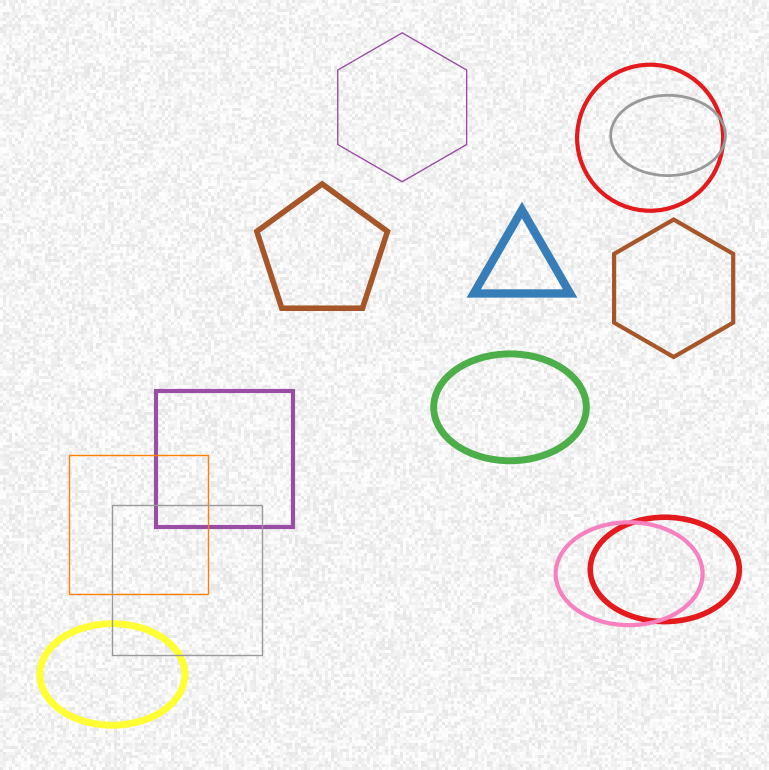[{"shape": "circle", "thickness": 1.5, "radius": 0.47, "center": [0.844, 0.821]}, {"shape": "oval", "thickness": 2, "radius": 0.48, "center": [0.863, 0.26]}, {"shape": "triangle", "thickness": 3, "radius": 0.36, "center": [0.678, 0.655]}, {"shape": "oval", "thickness": 2.5, "radius": 0.5, "center": [0.662, 0.471]}, {"shape": "hexagon", "thickness": 0.5, "radius": 0.48, "center": [0.522, 0.861]}, {"shape": "square", "thickness": 1.5, "radius": 0.44, "center": [0.291, 0.404]}, {"shape": "square", "thickness": 0.5, "radius": 0.45, "center": [0.18, 0.318]}, {"shape": "oval", "thickness": 2.5, "radius": 0.47, "center": [0.146, 0.124]}, {"shape": "pentagon", "thickness": 2, "radius": 0.45, "center": [0.418, 0.672]}, {"shape": "hexagon", "thickness": 1.5, "radius": 0.45, "center": [0.875, 0.626]}, {"shape": "oval", "thickness": 1.5, "radius": 0.48, "center": [0.817, 0.255]}, {"shape": "oval", "thickness": 1, "radius": 0.37, "center": [0.868, 0.824]}, {"shape": "square", "thickness": 0.5, "radius": 0.48, "center": [0.243, 0.247]}]